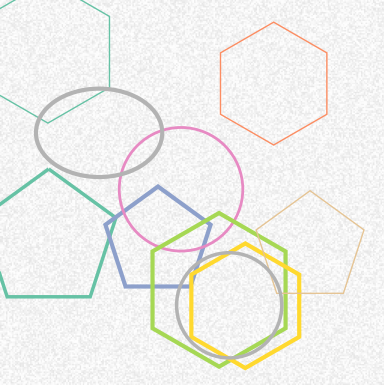[{"shape": "pentagon", "thickness": 2.5, "radius": 0.92, "center": [0.126, 0.378]}, {"shape": "hexagon", "thickness": 1, "radius": 0.92, "center": [0.124, 0.865]}, {"shape": "hexagon", "thickness": 1, "radius": 0.8, "center": [0.711, 0.783]}, {"shape": "pentagon", "thickness": 3, "radius": 0.72, "center": [0.41, 0.372]}, {"shape": "circle", "thickness": 2, "radius": 0.8, "center": [0.47, 0.508]}, {"shape": "hexagon", "thickness": 3, "radius": 1.0, "center": [0.569, 0.247]}, {"shape": "hexagon", "thickness": 3, "radius": 0.81, "center": [0.637, 0.206]}, {"shape": "pentagon", "thickness": 1, "radius": 0.74, "center": [0.805, 0.357]}, {"shape": "circle", "thickness": 2.5, "radius": 0.68, "center": [0.595, 0.207]}, {"shape": "oval", "thickness": 3, "radius": 0.82, "center": [0.257, 0.655]}]